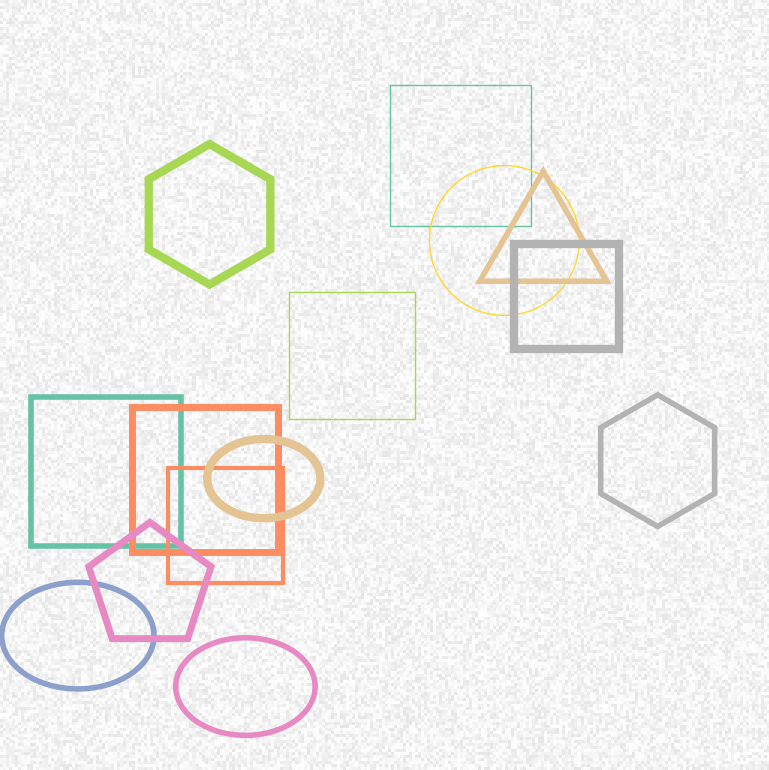[{"shape": "square", "thickness": 2, "radius": 0.49, "center": [0.138, 0.388]}, {"shape": "square", "thickness": 0.5, "radius": 0.46, "center": [0.598, 0.798]}, {"shape": "square", "thickness": 1.5, "radius": 0.37, "center": [0.293, 0.317]}, {"shape": "square", "thickness": 2.5, "radius": 0.47, "center": [0.266, 0.377]}, {"shape": "oval", "thickness": 2, "radius": 0.49, "center": [0.101, 0.175]}, {"shape": "oval", "thickness": 2, "radius": 0.45, "center": [0.319, 0.108]}, {"shape": "pentagon", "thickness": 2.5, "radius": 0.42, "center": [0.195, 0.238]}, {"shape": "square", "thickness": 0.5, "radius": 0.41, "center": [0.457, 0.538]}, {"shape": "hexagon", "thickness": 3, "radius": 0.46, "center": [0.272, 0.722]}, {"shape": "circle", "thickness": 0.5, "radius": 0.49, "center": [0.655, 0.688]}, {"shape": "oval", "thickness": 3, "radius": 0.37, "center": [0.343, 0.378]}, {"shape": "triangle", "thickness": 2, "radius": 0.48, "center": [0.705, 0.682]}, {"shape": "hexagon", "thickness": 2, "radius": 0.43, "center": [0.854, 0.402]}, {"shape": "square", "thickness": 3, "radius": 0.34, "center": [0.735, 0.615]}]